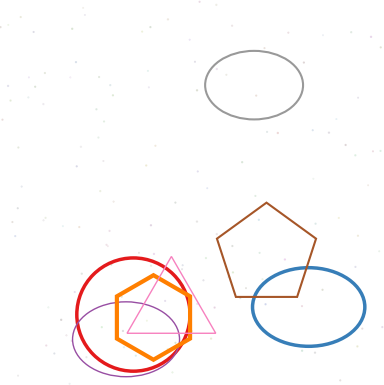[{"shape": "circle", "thickness": 2.5, "radius": 0.74, "center": [0.347, 0.183]}, {"shape": "oval", "thickness": 2.5, "radius": 0.73, "center": [0.802, 0.203]}, {"shape": "oval", "thickness": 1, "radius": 0.69, "center": [0.327, 0.119]}, {"shape": "hexagon", "thickness": 3, "radius": 0.55, "center": [0.399, 0.175]}, {"shape": "pentagon", "thickness": 1.5, "radius": 0.68, "center": [0.692, 0.338]}, {"shape": "triangle", "thickness": 1, "radius": 0.66, "center": [0.445, 0.201]}, {"shape": "oval", "thickness": 1.5, "radius": 0.64, "center": [0.66, 0.779]}]